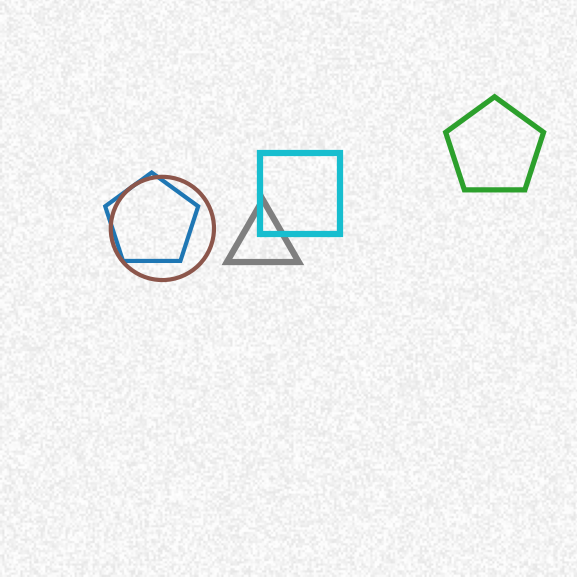[{"shape": "pentagon", "thickness": 2, "radius": 0.42, "center": [0.263, 0.616]}, {"shape": "pentagon", "thickness": 2.5, "radius": 0.45, "center": [0.856, 0.742]}, {"shape": "circle", "thickness": 2, "radius": 0.45, "center": [0.281, 0.604]}, {"shape": "triangle", "thickness": 3, "radius": 0.36, "center": [0.455, 0.581]}, {"shape": "square", "thickness": 3, "radius": 0.35, "center": [0.519, 0.664]}]